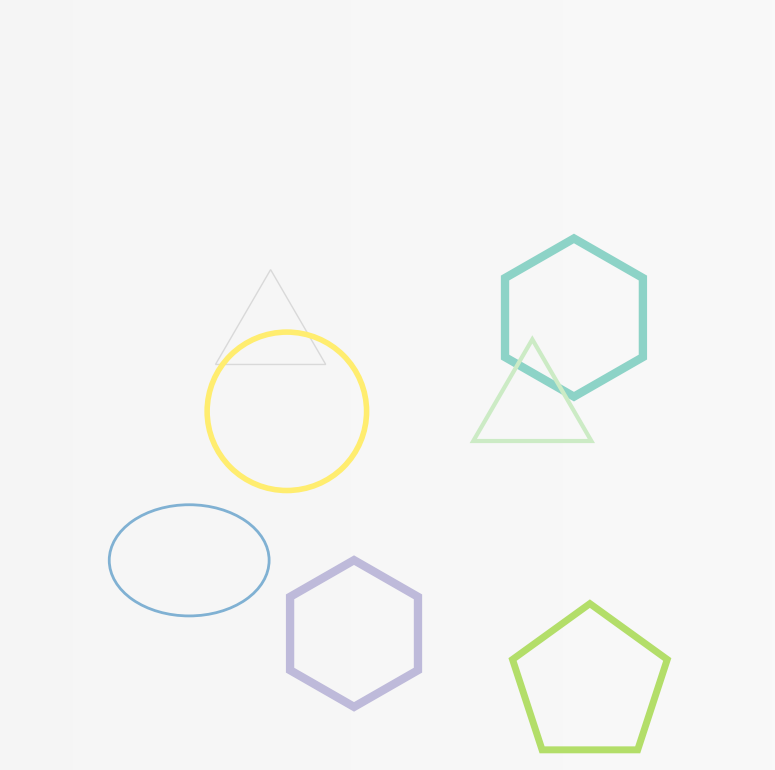[{"shape": "hexagon", "thickness": 3, "radius": 0.51, "center": [0.741, 0.588]}, {"shape": "hexagon", "thickness": 3, "radius": 0.48, "center": [0.457, 0.177]}, {"shape": "oval", "thickness": 1, "radius": 0.52, "center": [0.244, 0.272]}, {"shape": "pentagon", "thickness": 2.5, "radius": 0.52, "center": [0.761, 0.111]}, {"shape": "triangle", "thickness": 0.5, "radius": 0.41, "center": [0.349, 0.568]}, {"shape": "triangle", "thickness": 1.5, "radius": 0.44, "center": [0.687, 0.471]}, {"shape": "circle", "thickness": 2, "radius": 0.51, "center": [0.37, 0.466]}]